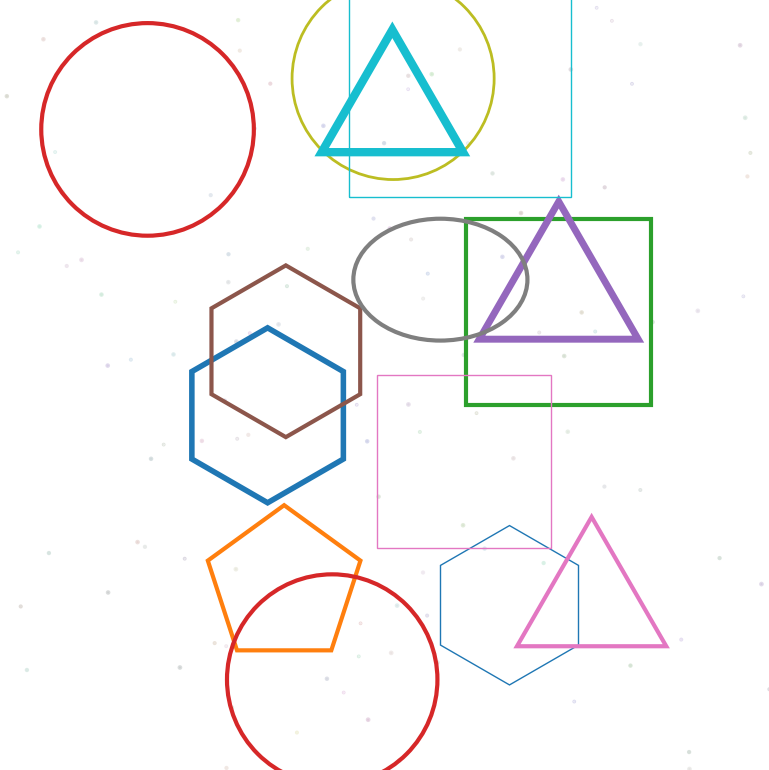[{"shape": "hexagon", "thickness": 0.5, "radius": 0.52, "center": [0.662, 0.214]}, {"shape": "hexagon", "thickness": 2, "radius": 0.57, "center": [0.348, 0.461]}, {"shape": "pentagon", "thickness": 1.5, "radius": 0.52, "center": [0.369, 0.24]}, {"shape": "square", "thickness": 1.5, "radius": 0.6, "center": [0.725, 0.595]}, {"shape": "circle", "thickness": 1.5, "radius": 0.68, "center": [0.431, 0.117]}, {"shape": "circle", "thickness": 1.5, "radius": 0.69, "center": [0.192, 0.832]}, {"shape": "triangle", "thickness": 2.5, "radius": 0.6, "center": [0.726, 0.619]}, {"shape": "hexagon", "thickness": 1.5, "radius": 0.56, "center": [0.371, 0.544]}, {"shape": "square", "thickness": 0.5, "radius": 0.56, "center": [0.603, 0.4]}, {"shape": "triangle", "thickness": 1.5, "radius": 0.56, "center": [0.768, 0.217]}, {"shape": "oval", "thickness": 1.5, "radius": 0.57, "center": [0.572, 0.637]}, {"shape": "circle", "thickness": 1, "radius": 0.66, "center": [0.511, 0.898]}, {"shape": "square", "thickness": 0.5, "radius": 0.72, "center": [0.598, 0.888]}, {"shape": "triangle", "thickness": 3, "radius": 0.53, "center": [0.51, 0.855]}]